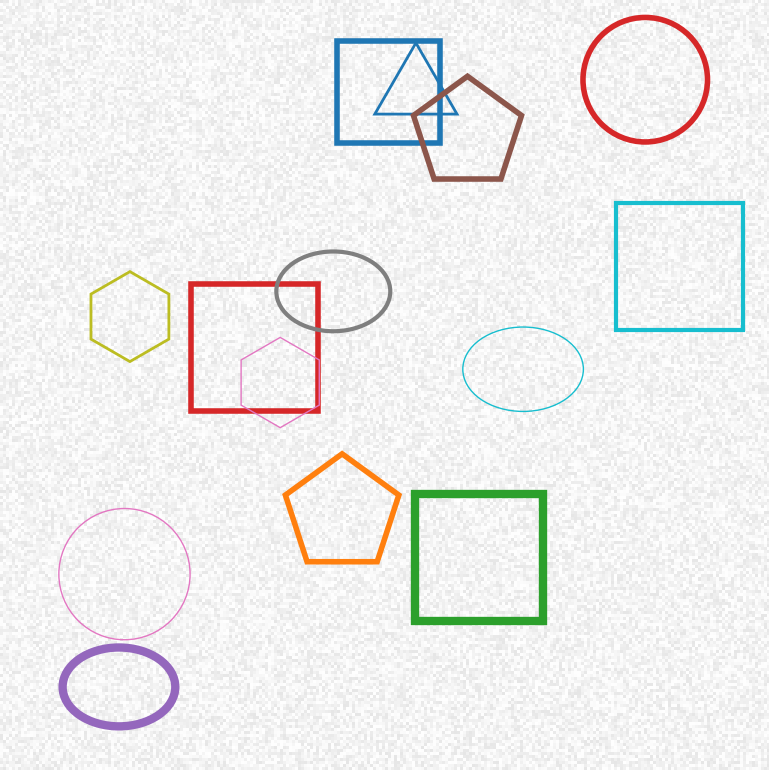[{"shape": "square", "thickness": 2, "radius": 0.33, "center": [0.504, 0.881]}, {"shape": "triangle", "thickness": 1, "radius": 0.31, "center": [0.54, 0.883]}, {"shape": "pentagon", "thickness": 2, "radius": 0.39, "center": [0.444, 0.333]}, {"shape": "square", "thickness": 3, "radius": 0.41, "center": [0.622, 0.276]}, {"shape": "circle", "thickness": 2, "radius": 0.4, "center": [0.838, 0.896]}, {"shape": "square", "thickness": 2, "radius": 0.41, "center": [0.33, 0.548]}, {"shape": "oval", "thickness": 3, "radius": 0.37, "center": [0.154, 0.108]}, {"shape": "pentagon", "thickness": 2, "radius": 0.37, "center": [0.607, 0.827]}, {"shape": "hexagon", "thickness": 0.5, "radius": 0.29, "center": [0.364, 0.503]}, {"shape": "circle", "thickness": 0.5, "radius": 0.43, "center": [0.162, 0.254]}, {"shape": "oval", "thickness": 1.5, "radius": 0.37, "center": [0.433, 0.622]}, {"shape": "hexagon", "thickness": 1, "radius": 0.29, "center": [0.169, 0.589]}, {"shape": "oval", "thickness": 0.5, "radius": 0.39, "center": [0.679, 0.52]}, {"shape": "square", "thickness": 1.5, "radius": 0.41, "center": [0.882, 0.654]}]